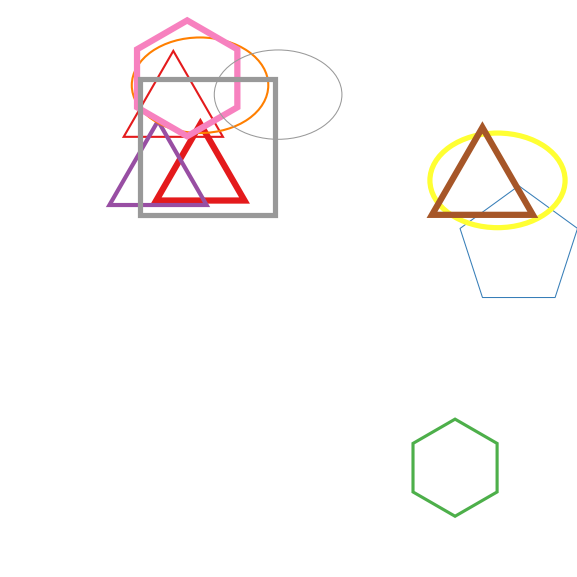[{"shape": "triangle", "thickness": 1, "radius": 0.5, "center": [0.3, 0.812]}, {"shape": "triangle", "thickness": 3, "radius": 0.44, "center": [0.347, 0.696]}, {"shape": "pentagon", "thickness": 0.5, "radius": 0.53, "center": [0.898, 0.57]}, {"shape": "hexagon", "thickness": 1.5, "radius": 0.42, "center": [0.788, 0.189]}, {"shape": "triangle", "thickness": 2, "radius": 0.49, "center": [0.274, 0.693]}, {"shape": "oval", "thickness": 1, "radius": 0.59, "center": [0.346, 0.852]}, {"shape": "oval", "thickness": 2.5, "radius": 0.59, "center": [0.861, 0.687]}, {"shape": "triangle", "thickness": 3, "radius": 0.5, "center": [0.835, 0.678]}, {"shape": "hexagon", "thickness": 3, "radius": 0.5, "center": [0.324, 0.864]}, {"shape": "square", "thickness": 2.5, "radius": 0.59, "center": [0.359, 0.744]}, {"shape": "oval", "thickness": 0.5, "radius": 0.55, "center": [0.482, 0.835]}]